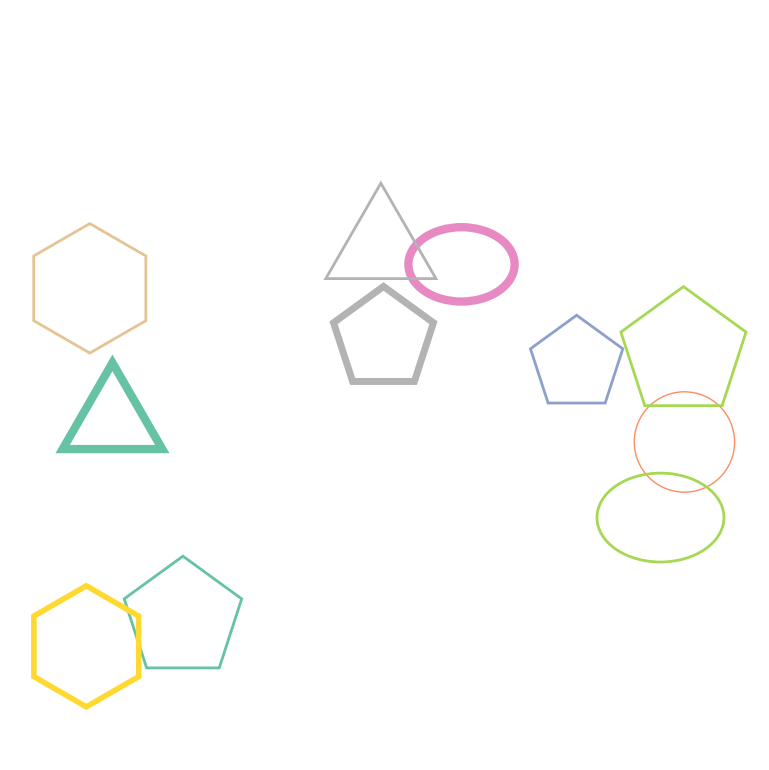[{"shape": "triangle", "thickness": 3, "radius": 0.37, "center": [0.146, 0.454]}, {"shape": "pentagon", "thickness": 1, "radius": 0.4, "center": [0.238, 0.197]}, {"shape": "circle", "thickness": 0.5, "radius": 0.33, "center": [0.889, 0.426]}, {"shape": "pentagon", "thickness": 1, "radius": 0.32, "center": [0.749, 0.528]}, {"shape": "oval", "thickness": 3, "radius": 0.34, "center": [0.599, 0.657]}, {"shape": "pentagon", "thickness": 1, "radius": 0.43, "center": [0.888, 0.542]}, {"shape": "oval", "thickness": 1, "radius": 0.41, "center": [0.858, 0.328]}, {"shape": "hexagon", "thickness": 2, "radius": 0.39, "center": [0.112, 0.161]}, {"shape": "hexagon", "thickness": 1, "radius": 0.42, "center": [0.117, 0.626]}, {"shape": "pentagon", "thickness": 2.5, "radius": 0.34, "center": [0.498, 0.56]}, {"shape": "triangle", "thickness": 1, "radius": 0.41, "center": [0.495, 0.679]}]